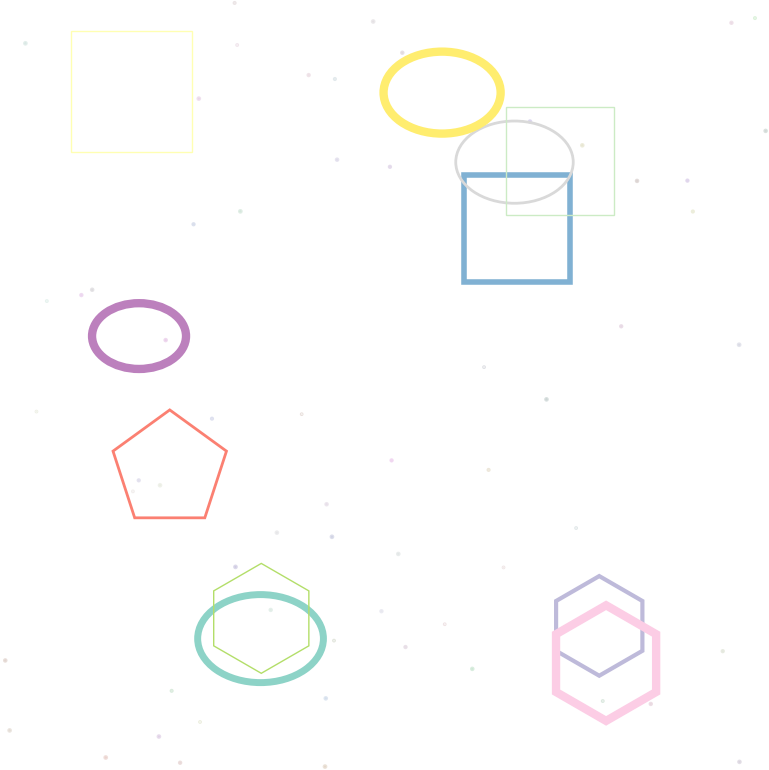[{"shape": "oval", "thickness": 2.5, "radius": 0.41, "center": [0.338, 0.171]}, {"shape": "square", "thickness": 0.5, "radius": 0.39, "center": [0.171, 0.881]}, {"shape": "hexagon", "thickness": 1.5, "radius": 0.32, "center": [0.778, 0.187]}, {"shape": "pentagon", "thickness": 1, "radius": 0.39, "center": [0.22, 0.39]}, {"shape": "square", "thickness": 2, "radius": 0.35, "center": [0.671, 0.703]}, {"shape": "hexagon", "thickness": 0.5, "radius": 0.36, "center": [0.339, 0.197]}, {"shape": "hexagon", "thickness": 3, "radius": 0.38, "center": [0.787, 0.139]}, {"shape": "oval", "thickness": 1, "radius": 0.38, "center": [0.668, 0.789]}, {"shape": "oval", "thickness": 3, "radius": 0.31, "center": [0.181, 0.564]}, {"shape": "square", "thickness": 0.5, "radius": 0.35, "center": [0.727, 0.79]}, {"shape": "oval", "thickness": 3, "radius": 0.38, "center": [0.574, 0.88]}]